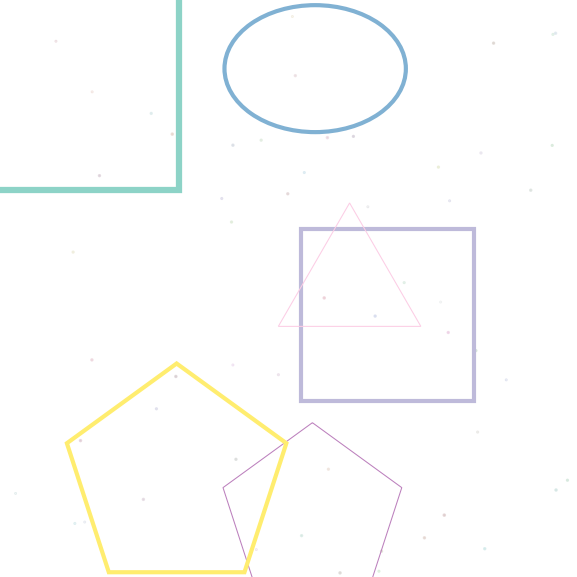[{"shape": "square", "thickness": 3, "radius": 0.95, "center": [0.119, 0.862]}, {"shape": "square", "thickness": 2, "radius": 0.75, "center": [0.671, 0.454]}, {"shape": "oval", "thickness": 2, "radius": 0.79, "center": [0.546, 0.88]}, {"shape": "triangle", "thickness": 0.5, "radius": 0.71, "center": [0.605, 0.505]}, {"shape": "pentagon", "thickness": 0.5, "radius": 0.81, "center": [0.541, 0.104]}, {"shape": "pentagon", "thickness": 2, "radius": 1.0, "center": [0.306, 0.17]}]